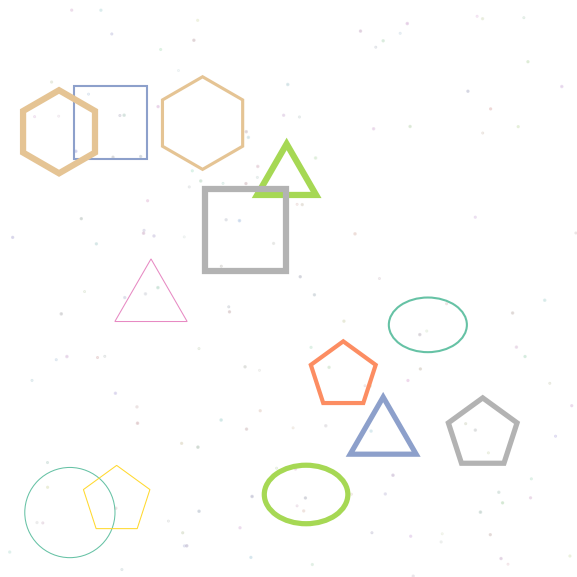[{"shape": "oval", "thickness": 1, "radius": 0.34, "center": [0.741, 0.437]}, {"shape": "circle", "thickness": 0.5, "radius": 0.39, "center": [0.121, 0.112]}, {"shape": "pentagon", "thickness": 2, "radius": 0.3, "center": [0.594, 0.349]}, {"shape": "triangle", "thickness": 2.5, "radius": 0.33, "center": [0.663, 0.246]}, {"shape": "square", "thickness": 1, "radius": 0.32, "center": [0.192, 0.788]}, {"shape": "triangle", "thickness": 0.5, "radius": 0.36, "center": [0.261, 0.479]}, {"shape": "oval", "thickness": 2.5, "radius": 0.36, "center": [0.53, 0.143]}, {"shape": "triangle", "thickness": 3, "radius": 0.29, "center": [0.496, 0.691]}, {"shape": "pentagon", "thickness": 0.5, "radius": 0.3, "center": [0.202, 0.133]}, {"shape": "hexagon", "thickness": 3, "radius": 0.36, "center": [0.102, 0.771]}, {"shape": "hexagon", "thickness": 1.5, "radius": 0.4, "center": [0.351, 0.786]}, {"shape": "square", "thickness": 3, "radius": 0.35, "center": [0.425, 0.601]}, {"shape": "pentagon", "thickness": 2.5, "radius": 0.31, "center": [0.836, 0.248]}]